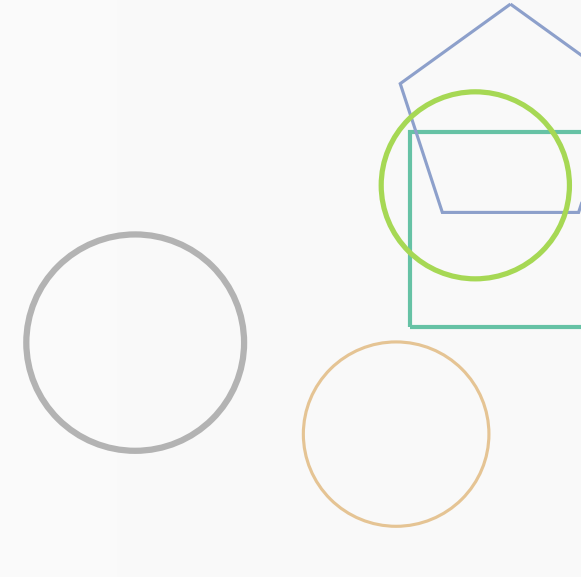[{"shape": "square", "thickness": 2, "radius": 0.85, "center": [0.874, 0.601]}, {"shape": "pentagon", "thickness": 1.5, "radius": 1.0, "center": [0.878, 0.793]}, {"shape": "circle", "thickness": 2.5, "radius": 0.81, "center": [0.818, 0.678]}, {"shape": "circle", "thickness": 1.5, "radius": 0.8, "center": [0.682, 0.247]}, {"shape": "circle", "thickness": 3, "radius": 0.94, "center": [0.233, 0.406]}]